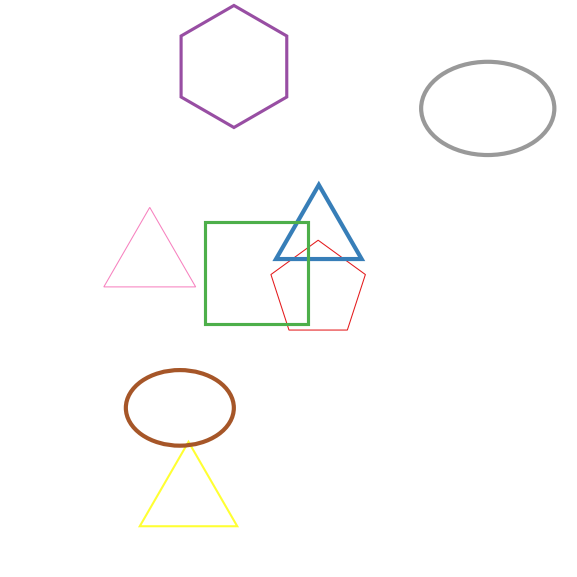[{"shape": "pentagon", "thickness": 0.5, "radius": 0.43, "center": [0.551, 0.497]}, {"shape": "triangle", "thickness": 2, "radius": 0.43, "center": [0.552, 0.593]}, {"shape": "square", "thickness": 1.5, "radius": 0.44, "center": [0.444, 0.527]}, {"shape": "hexagon", "thickness": 1.5, "radius": 0.53, "center": [0.405, 0.884]}, {"shape": "triangle", "thickness": 1, "radius": 0.49, "center": [0.326, 0.137]}, {"shape": "oval", "thickness": 2, "radius": 0.47, "center": [0.311, 0.293]}, {"shape": "triangle", "thickness": 0.5, "radius": 0.46, "center": [0.259, 0.548]}, {"shape": "oval", "thickness": 2, "radius": 0.58, "center": [0.845, 0.811]}]